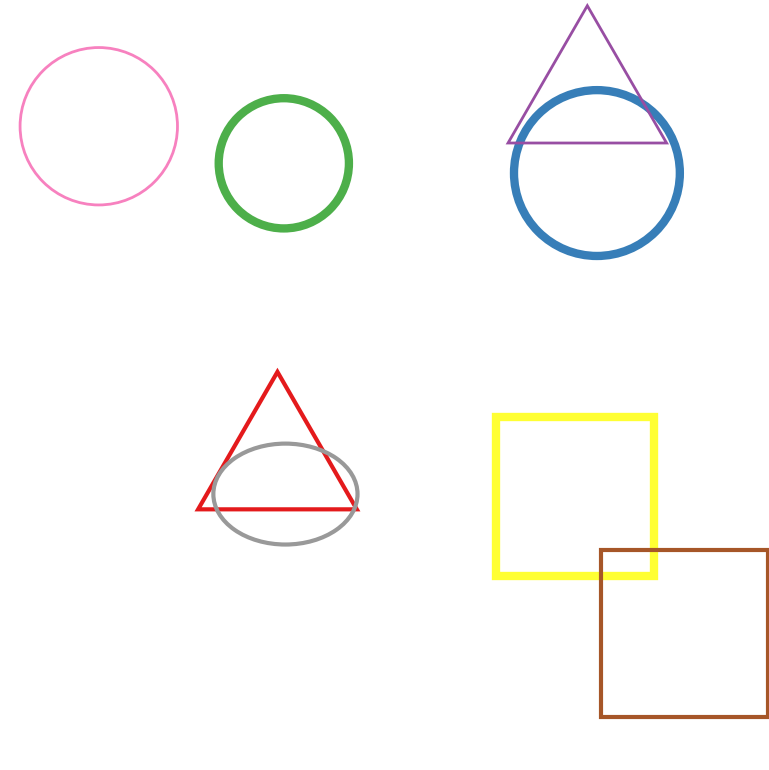[{"shape": "triangle", "thickness": 1.5, "radius": 0.59, "center": [0.36, 0.398]}, {"shape": "circle", "thickness": 3, "radius": 0.54, "center": [0.775, 0.775]}, {"shape": "circle", "thickness": 3, "radius": 0.42, "center": [0.369, 0.788]}, {"shape": "triangle", "thickness": 1, "radius": 0.59, "center": [0.763, 0.874]}, {"shape": "square", "thickness": 3, "radius": 0.52, "center": [0.747, 0.355]}, {"shape": "square", "thickness": 1.5, "radius": 0.54, "center": [0.889, 0.177]}, {"shape": "circle", "thickness": 1, "radius": 0.51, "center": [0.128, 0.836]}, {"shape": "oval", "thickness": 1.5, "radius": 0.47, "center": [0.371, 0.358]}]